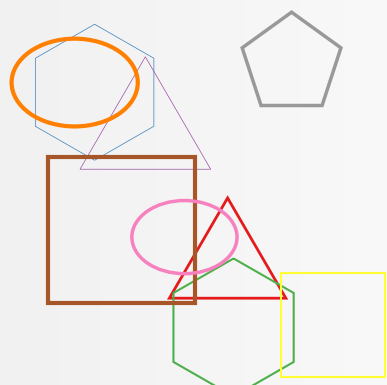[{"shape": "triangle", "thickness": 2, "radius": 0.87, "center": [0.587, 0.312]}, {"shape": "hexagon", "thickness": 0.5, "radius": 0.88, "center": [0.244, 0.76]}, {"shape": "hexagon", "thickness": 1.5, "radius": 0.9, "center": [0.603, 0.149]}, {"shape": "triangle", "thickness": 0.5, "radius": 0.97, "center": [0.375, 0.658]}, {"shape": "oval", "thickness": 3, "radius": 0.81, "center": [0.193, 0.786]}, {"shape": "square", "thickness": 1.5, "radius": 0.67, "center": [0.86, 0.157]}, {"shape": "square", "thickness": 3, "radius": 0.95, "center": [0.313, 0.404]}, {"shape": "oval", "thickness": 2.5, "radius": 0.68, "center": [0.476, 0.384]}, {"shape": "pentagon", "thickness": 2.5, "radius": 0.67, "center": [0.752, 0.834]}]